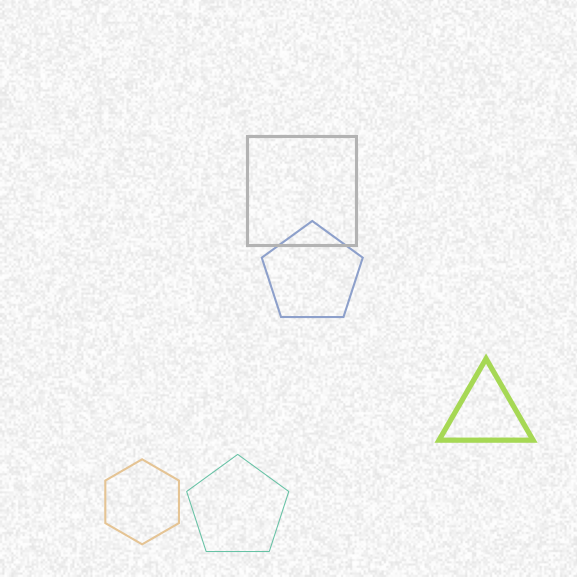[{"shape": "pentagon", "thickness": 0.5, "radius": 0.46, "center": [0.412, 0.119]}, {"shape": "pentagon", "thickness": 1, "radius": 0.46, "center": [0.541, 0.525]}, {"shape": "triangle", "thickness": 2.5, "radius": 0.47, "center": [0.842, 0.284]}, {"shape": "hexagon", "thickness": 1, "radius": 0.37, "center": [0.246, 0.13]}, {"shape": "square", "thickness": 1.5, "radius": 0.47, "center": [0.522, 0.669]}]